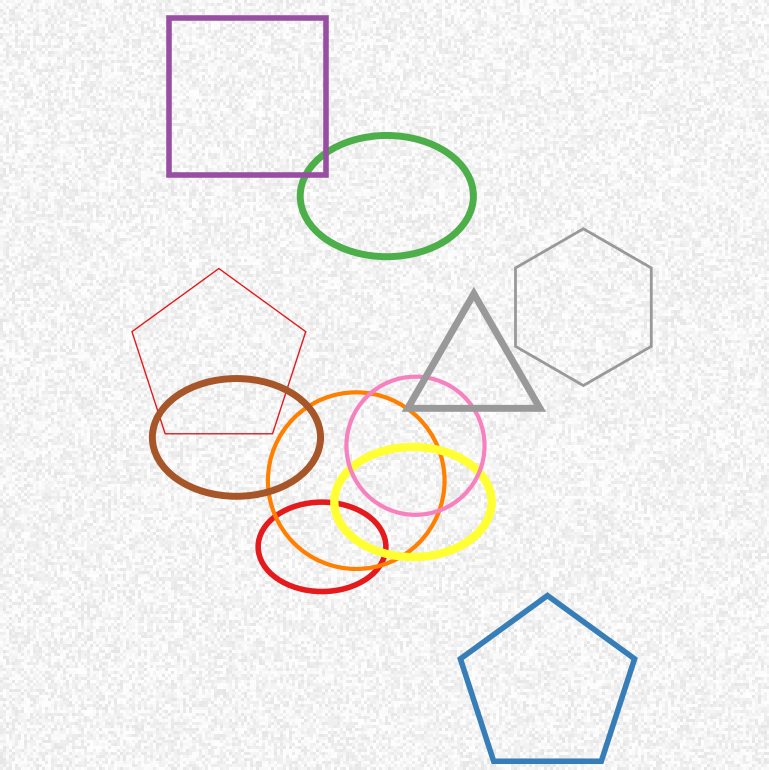[{"shape": "pentagon", "thickness": 0.5, "radius": 0.59, "center": [0.284, 0.533]}, {"shape": "oval", "thickness": 2, "radius": 0.41, "center": [0.418, 0.29]}, {"shape": "pentagon", "thickness": 2, "radius": 0.59, "center": [0.711, 0.108]}, {"shape": "oval", "thickness": 2.5, "radius": 0.56, "center": [0.502, 0.745]}, {"shape": "square", "thickness": 2, "radius": 0.51, "center": [0.322, 0.874]}, {"shape": "circle", "thickness": 1.5, "radius": 0.57, "center": [0.463, 0.376]}, {"shape": "oval", "thickness": 3, "radius": 0.51, "center": [0.536, 0.348]}, {"shape": "oval", "thickness": 2.5, "radius": 0.55, "center": [0.307, 0.432]}, {"shape": "circle", "thickness": 1.5, "radius": 0.45, "center": [0.54, 0.421]}, {"shape": "hexagon", "thickness": 1, "radius": 0.51, "center": [0.758, 0.601]}, {"shape": "triangle", "thickness": 2.5, "radius": 0.5, "center": [0.615, 0.519]}]